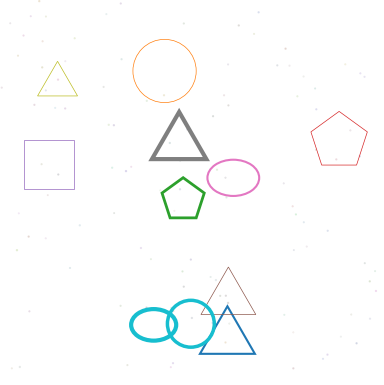[{"shape": "triangle", "thickness": 1.5, "radius": 0.41, "center": [0.591, 0.122]}, {"shape": "circle", "thickness": 0.5, "radius": 0.41, "center": [0.427, 0.816]}, {"shape": "pentagon", "thickness": 2, "radius": 0.29, "center": [0.476, 0.481]}, {"shape": "pentagon", "thickness": 0.5, "radius": 0.39, "center": [0.881, 0.634]}, {"shape": "square", "thickness": 0.5, "radius": 0.32, "center": [0.127, 0.573]}, {"shape": "triangle", "thickness": 0.5, "radius": 0.41, "center": [0.593, 0.224]}, {"shape": "oval", "thickness": 1.5, "radius": 0.34, "center": [0.606, 0.538]}, {"shape": "triangle", "thickness": 3, "radius": 0.41, "center": [0.465, 0.628]}, {"shape": "triangle", "thickness": 0.5, "radius": 0.3, "center": [0.149, 0.781]}, {"shape": "circle", "thickness": 2.5, "radius": 0.3, "center": [0.496, 0.159]}, {"shape": "oval", "thickness": 3, "radius": 0.29, "center": [0.399, 0.156]}]